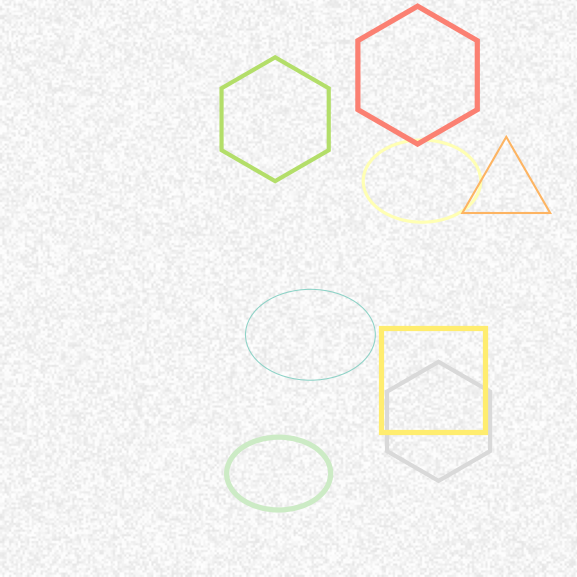[{"shape": "oval", "thickness": 0.5, "radius": 0.56, "center": [0.538, 0.419]}, {"shape": "oval", "thickness": 1.5, "radius": 0.51, "center": [0.731, 0.686]}, {"shape": "hexagon", "thickness": 2.5, "radius": 0.6, "center": [0.723, 0.869]}, {"shape": "triangle", "thickness": 1, "radius": 0.44, "center": [0.877, 0.674]}, {"shape": "hexagon", "thickness": 2, "radius": 0.54, "center": [0.476, 0.793]}, {"shape": "hexagon", "thickness": 2, "radius": 0.52, "center": [0.759, 0.27]}, {"shape": "oval", "thickness": 2.5, "radius": 0.45, "center": [0.483, 0.179]}, {"shape": "square", "thickness": 2.5, "radius": 0.45, "center": [0.75, 0.341]}]